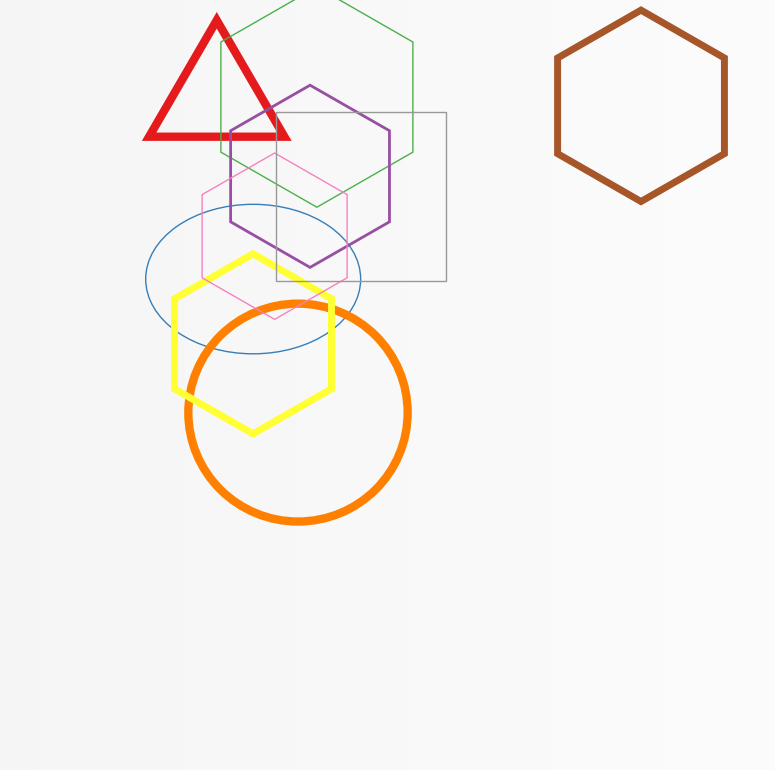[{"shape": "triangle", "thickness": 3, "radius": 0.5, "center": [0.28, 0.873]}, {"shape": "oval", "thickness": 0.5, "radius": 0.69, "center": [0.327, 0.638]}, {"shape": "hexagon", "thickness": 0.5, "radius": 0.72, "center": [0.409, 0.874]}, {"shape": "hexagon", "thickness": 1, "radius": 0.59, "center": [0.4, 0.771]}, {"shape": "circle", "thickness": 3, "radius": 0.71, "center": [0.385, 0.464]}, {"shape": "hexagon", "thickness": 2.5, "radius": 0.58, "center": [0.326, 0.553]}, {"shape": "hexagon", "thickness": 2.5, "radius": 0.62, "center": [0.827, 0.863]}, {"shape": "hexagon", "thickness": 0.5, "radius": 0.54, "center": [0.354, 0.693]}, {"shape": "square", "thickness": 0.5, "radius": 0.55, "center": [0.466, 0.745]}]